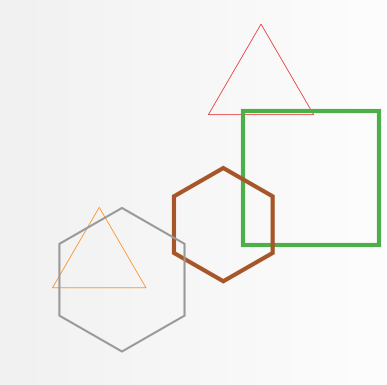[{"shape": "triangle", "thickness": 0.5, "radius": 0.78, "center": [0.674, 0.781]}, {"shape": "square", "thickness": 3, "radius": 0.87, "center": [0.802, 0.538]}, {"shape": "triangle", "thickness": 0.5, "radius": 0.7, "center": [0.256, 0.322]}, {"shape": "hexagon", "thickness": 3, "radius": 0.74, "center": [0.576, 0.417]}, {"shape": "hexagon", "thickness": 1.5, "radius": 0.93, "center": [0.315, 0.273]}]